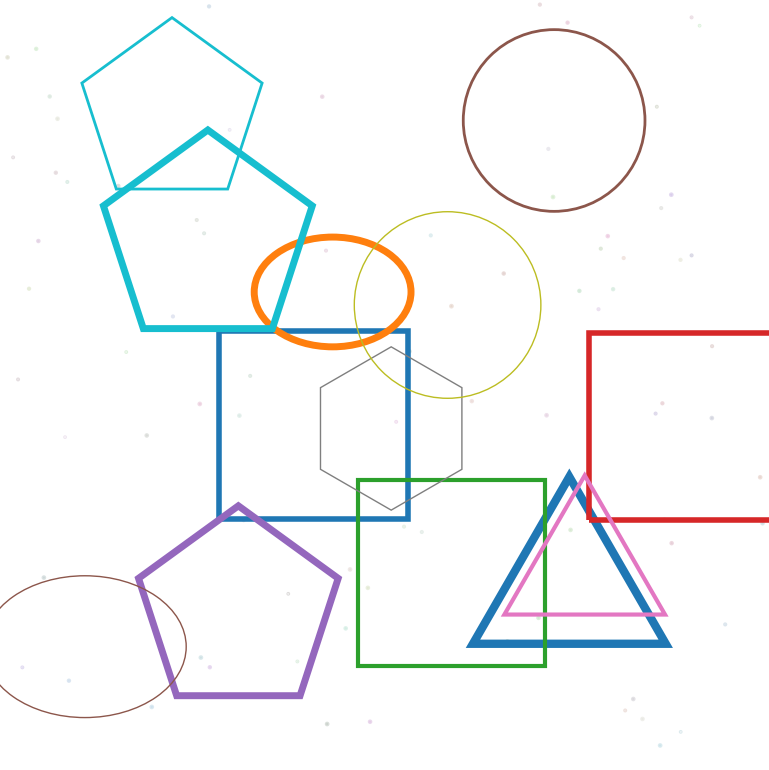[{"shape": "triangle", "thickness": 3, "radius": 0.72, "center": [0.739, 0.236]}, {"shape": "square", "thickness": 2, "radius": 0.61, "center": [0.408, 0.448]}, {"shape": "oval", "thickness": 2.5, "radius": 0.51, "center": [0.432, 0.621]}, {"shape": "square", "thickness": 1.5, "radius": 0.61, "center": [0.587, 0.256]}, {"shape": "square", "thickness": 2, "radius": 0.61, "center": [0.886, 0.446]}, {"shape": "pentagon", "thickness": 2.5, "radius": 0.68, "center": [0.31, 0.207]}, {"shape": "oval", "thickness": 0.5, "radius": 0.66, "center": [0.11, 0.16]}, {"shape": "circle", "thickness": 1, "radius": 0.59, "center": [0.72, 0.844]}, {"shape": "triangle", "thickness": 1.5, "radius": 0.6, "center": [0.759, 0.262]}, {"shape": "hexagon", "thickness": 0.5, "radius": 0.53, "center": [0.508, 0.444]}, {"shape": "circle", "thickness": 0.5, "radius": 0.61, "center": [0.581, 0.604]}, {"shape": "pentagon", "thickness": 2.5, "radius": 0.71, "center": [0.27, 0.689]}, {"shape": "pentagon", "thickness": 1, "radius": 0.62, "center": [0.223, 0.854]}]